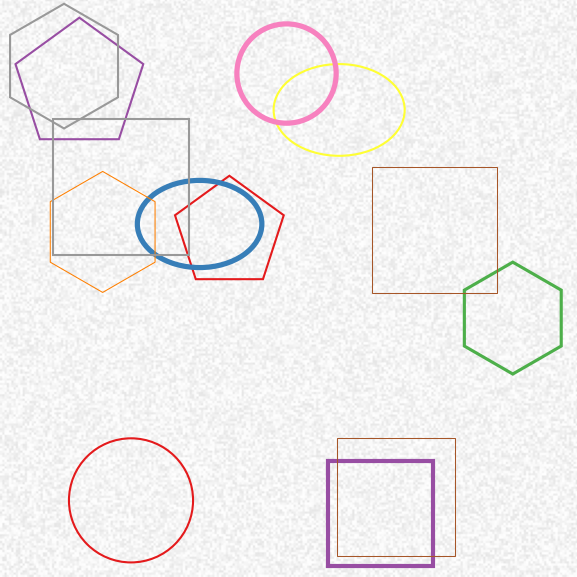[{"shape": "pentagon", "thickness": 1, "radius": 0.5, "center": [0.397, 0.596]}, {"shape": "circle", "thickness": 1, "radius": 0.54, "center": [0.227, 0.133]}, {"shape": "oval", "thickness": 2.5, "radius": 0.54, "center": [0.346, 0.611]}, {"shape": "hexagon", "thickness": 1.5, "radius": 0.48, "center": [0.888, 0.448]}, {"shape": "pentagon", "thickness": 1, "radius": 0.58, "center": [0.137, 0.852]}, {"shape": "square", "thickness": 2, "radius": 0.45, "center": [0.659, 0.11]}, {"shape": "hexagon", "thickness": 0.5, "radius": 0.52, "center": [0.178, 0.598]}, {"shape": "oval", "thickness": 1, "radius": 0.57, "center": [0.587, 0.809]}, {"shape": "square", "thickness": 0.5, "radius": 0.54, "center": [0.752, 0.601]}, {"shape": "square", "thickness": 0.5, "radius": 0.51, "center": [0.686, 0.138]}, {"shape": "circle", "thickness": 2.5, "radius": 0.43, "center": [0.496, 0.872]}, {"shape": "square", "thickness": 1, "radius": 0.59, "center": [0.209, 0.676]}, {"shape": "hexagon", "thickness": 1, "radius": 0.54, "center": [0.111, 0.885]}]